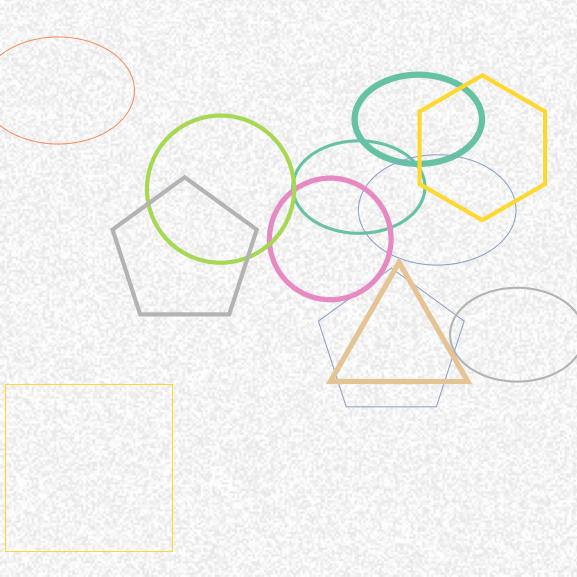[{"shape": "oval", "thickness": 1.5, "radius": 0.57, "center": [0.621, 0.675]}, {"shape": "oval", "thickness": 3, "radius": 0.55, "center": [0.724, 0.793]}, {"shape": "oval", "thickness": 0.5, "radius": 0.66, "center": [0.1, 0.842]}, {"shape": "pentagon", "thickness": 0.5, "radius": 0.66, "center": [0.678, 0.402]}, {"shape": "oval", "thickness": 0.5, "radius": 0.68, "center": [0.757, 0.636]}, {"shape": "circle", "thickness": 2.5, "radius": 0.53, "center": [0.572, 0.585]}, {"shape": "circle", "thickness": 2, "radius": 0.64, "center": [0.382, 0.672]}, {"shape": "hexagon", "thickness": 2, "radius": 0.63, "center": [0.835, 0.743]}, {"shape": "square", "thickness": 0.5, "radius": 0.72, "center": [0.154, 0.189]}, {"shape": "triangle", "thickness": 2.5, "radius": 0.69, "center": [0.691, 0.407]}, {"shape": "pentagon", "thickness": 2, "radius": 0.66, "center": [0.32, 0.561]}, {"shape": "oval", "thickness": 1, "radius": 0.58, "center": [0.895, 0.42]}]